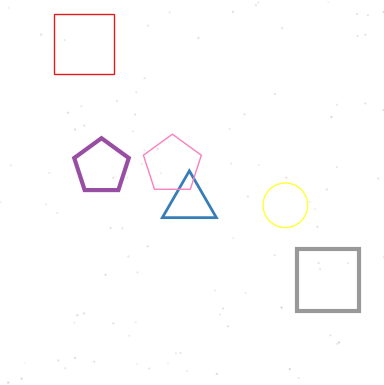[{"shape": "square", "thickness": 1, "radius": 0.39, "center": [0.219, 0.885]}, {"shape": "triangle", "thickness": 2, "radius": 0.41, "center": [0.492, 0.475]}, {"shape": "pentagon", "thickness": 3, "radius": 0.37, "center": [0.264, 0.567]}, {"shape": "circle", "thickness": 1, "radius": 0.29, "center": [0.741, 0.467]}, {"shape": "pentagon", "thickness": 1, "radius": 0.4, "center": [0.448, 0.572]}, {"shape": "square", "thickness": 3, "radius": 0.4, "center": [0.853, 0.272]}]